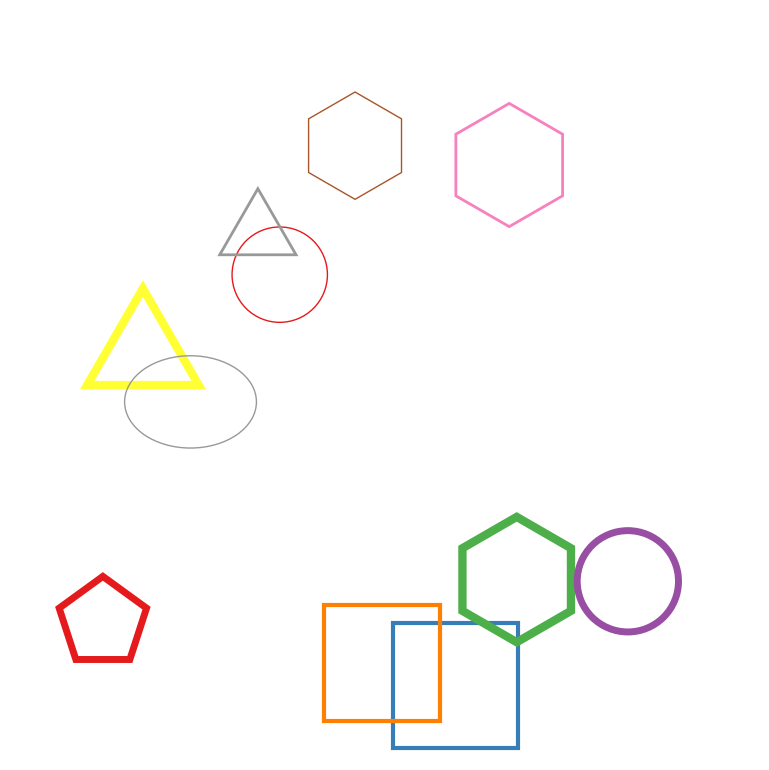[{"shape": "pentagon", "thickness": 2.5, "radius": 0.3, "center": [0.134, 0.192]}, {"shape": "circle", "thickness": 0.5, "radius": 0.31, "center": [0.363, 0.643]}, {"shape": "square", "thickness": 1.5, "radius": 0.41, "center": [0.592, 0.109]}, {"shape": "hexagon", "thickness": 3, "radius": 0.41, "center": [0.671, 0.247]}, {"shape": "circle", "thickness": 2.5, "radius": 0.33, "center": [0.815, 0.245]}, {"shape": "square", "thickness": 1.5, "radius": 0.38, "center": [0.496, 0.139]}, {"shape": "triangle", "thickness": 3, "radius": 0.42, "center": [0.186, 0.542]}, {"shape": "hexagon", "thickness": 0.5, "radius": 0.35, "center": [0.461, 0.811]}, {"shape": "hexagon", "thickness": 1, "radius": 0.4, "center": [0.661, 0.786]}, {"shape": "triangle", "thickness": 1, "radius": 0.29, "center": [0.335, 0.698]}, {"shape": "oval", "thickness": 0.5, "radius": 0.43, "center": [0.247, 0.478]}]